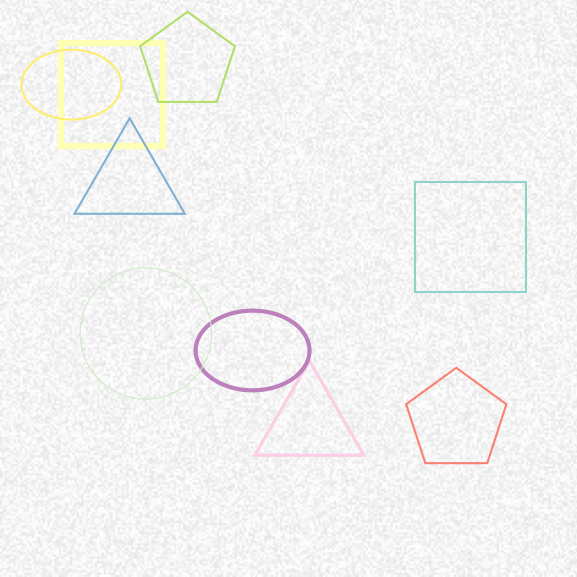[{"shape": "square", "thickness": 1, "radius": 0.48, "center": [0.814, 0.589]}, {"shape": "square", "thickness": 3, "radius": 0.44, "center": [0.194, 0.836]}, {"shape": "pentagon", "thickness": 1, "radius": 0.46, "center": [0.79, 0.271]}, {"shape": "triangle", "thickness": 1, "radius": 0.55, "center": [0.225, 0.684]}, {"shape": "pentagon", "thickness": 1, "radius": 0.43, "center": [0.325, 0.892]}, {"shape": "triangle", "thickness": 1.5, "radius": 0.55, "center": [0.536, 0.265]}, {"shape": "oval", "thickness": 2, "radius": 0.49, "center": [0.437, 0.392]}, {"shape": "circle", "thickness": 0.5, "radius": 0.57, "center": [0.253, 0.422]}, {"shape": "oval", "thickness": 1, "radius": 0.43, "center": [0.124, 0.853]}]